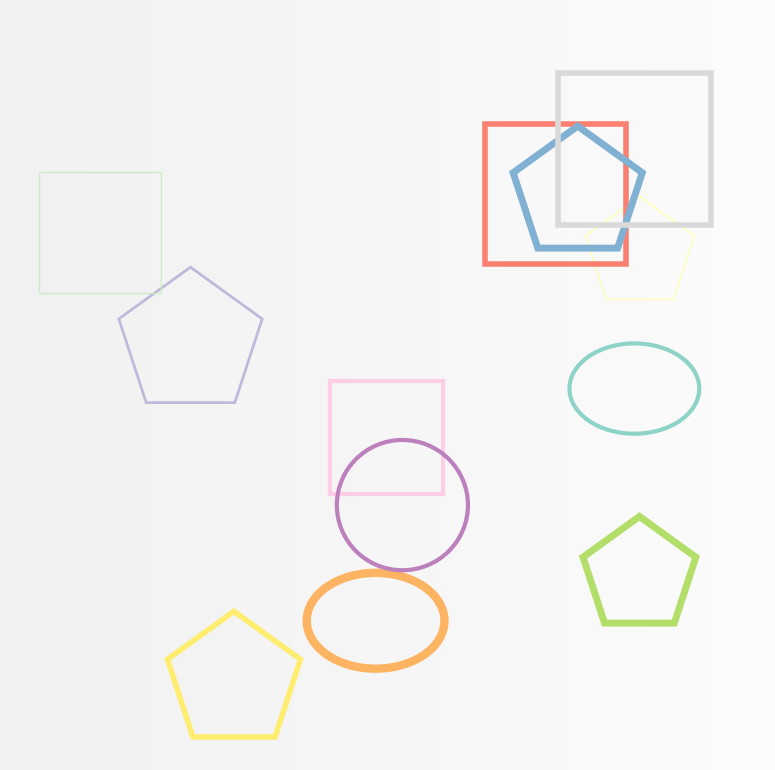[{"shape": "oval", "thickness": 1.5, "radius": 0.42, "center": [0.819, 0.495]}, {"shape": "pentagon", "thickness": 0.5, "radius": 0.37, "center": [0.826, 0.671]}, {"shape": "pentagon", "thickness": 1, "radius": 0.49, "center": [0.246, 0.556]}, {"shape": "square", "thickness": 2, "radius": 0.45, "center": [0.717, 0.748]}, {"shape": "pentagon", "thickness": 2.5, "radius": 0.44, "center": [0.745, 0.749]}, {"shape": "oval", "thickness": 3, "radius": 0.44, "center": [0.485, 0.194]}, {"shape": "pentagon", "thickness": 2.5, "radius": 0.38, "center": [0.825, 0.253]}, {"shape": "square", "thickness": 1.5, "radius": 0.37, "center": [0.499, 0.432]}, {"shape": "square", "thickness": 2, "radius": 0.49, "center": [0.818, 0.807]}, {"shape": "circle", "thickness": 1.5, "radius": 0.42, "center": [0.519, 0.344]}, {"shape": "square", "thickness": 0.5, "radius": 0.39, "center": [0.129, 0.698]}, {"shape": "pentagon", "thickness": 2, "radius": 0.45, "center": [0.302, 0.116]}]